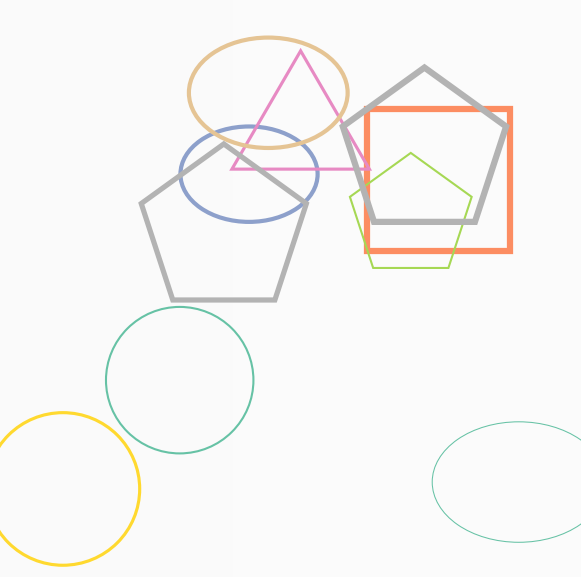[{"shape": "circle", "thickness": 1, "radius": 0.63, "center": [0.309, 0.341]}, {"shape": "oval", "thickness": 0.5, "radius": 0.75, "center": [0.893, 0.164]}, {"shape": "square", "thickness": 3, "radius": 0.61, "center": [0.755, 0.687]}, {"shape": "oval", "thickness": 2, "radius": 0.59, "center": [0.428, 0.698]}, {"shape": "triangle", "thickness": 1.5, "radius": 0.68, "center": [0.517, 0.775]}, {"shape": "pentagon", "thickness": 1, "radius": 0.55, "center": [0.707, 0.624]}, {"shape": "circle", "thickness": 1.5, "radius": 0.66, "center": [0.108, 0.152]}, {"shape": "oval", "thickness": 2, "radius": 0.68, "center": [0.462, 0.838]}, {"shape": "pentagon", "thickness": 2.5, "radius": 0.75, "center": [0.385, 0.601]}, {"shape": "pentagon", "thickness": 3, "radius": 0.74, "center": [0.73, 0.734]}]